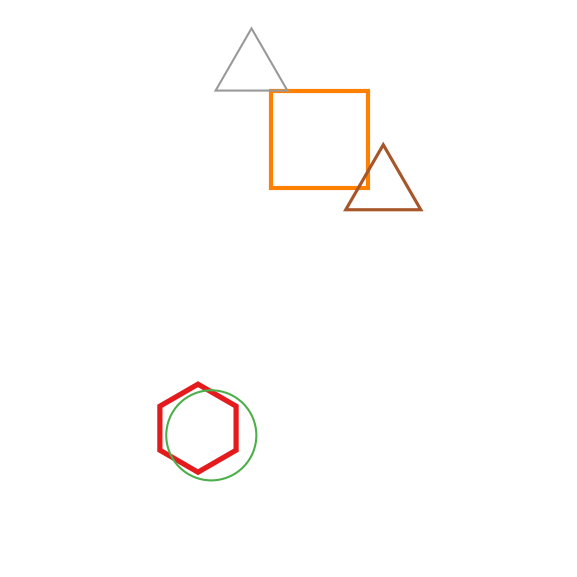[{"shape": "hexagon", "thickness": 2.5, "radius": 0.38, "center": [0.343, 0.258]}, {"shape": "circle", "thickness": 1, "radius": 0.39, "center": [0.366, 0.245]}, {"shape": "square", "thickness": 2, "radius": 0.42, "center": [0.553, 0.757]}, {"shape": "triangle", "thickness": 1.5, "radius": 0.38, "center": [0.664, 0.673]}, {"shape": "triangle", "thickness": 1, "radius": 0.36, "center": [0.436, 0.878]}]